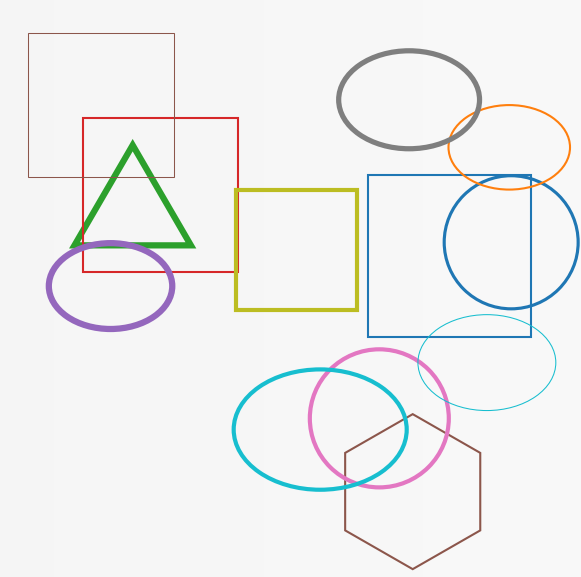[{"shape": "square", "thickness": 1, "radius": 0.7, "center": [0.773, 0.556]}, {"shape": "circle", "thickness": 1.5, "radius": 0.58, "center": [0.879, 0.58]}, {"shape": "oval", "thickness": 1, "radius": 0.52, "center": [0.876, 0.744]}, {"shape": "triangle", "thickness": 3, "radius": 0.58, "center": [0.228, 0.632]}, {"shape": "square", "thickness": 1, "radius": 0.67, "center": [0.276, 0.662]}, {"shape": "oval", "thickness": 3, "radius": 0.53, "center": [0.19, 0.504]}, {"shape": "square", "thickness": 0.5, "radius": 0.63, "center": [0.173, 0.817]}, {"shape": "hexagon", "thickness": 1, "radius": 0.67, "center": [0.71, 0.148]}, {"shape": "circle", "thickness": 2, "radius": 0.6, "center": [0.653, 0.275]}, {"shape": "oval", "thickness": 2.5, "radius": 0.61, "center": [0.704, 0.826]}, {"shape": "square", "thickness": 2, "radius": 0.52, "center": [0.51, 0.566]}, {"shape": "oval", "thickness": 2, "radius": 0.74, "center": [0.551, 0.255]}, {"shape": "oval", "thickness": 0.5, "radius": 0.59, "center": [0.838, 0.371]}]